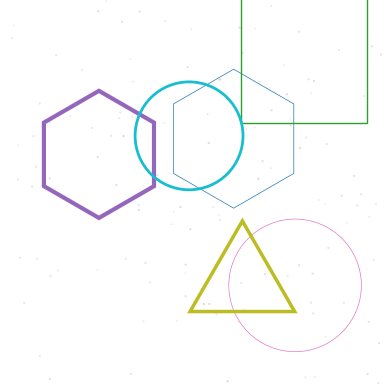[{"shape": "hexagon", "thickness": 0.5, "radius": 0.9, "center": [0.607, 0.64]}, {"shape": "square", "thickness": 1, "radius": 0.82, "center": [0.79, 0.844]}, {"shape": "hexagon", "thickness": 3, "radius": 0.83, "center": [0.257, 0.599]}, {"shape": "circle", "thickness": 0.5, "radius": 0.86, "center": [0.766, 0.259]}, {"shape": "triangle", "thickness": 2.5, "radius": 0.78, "center": [0.63, 0.269]}, {"shape": "circle", "thickness": 2, "radius": 0.7, "center": [0.491, 0.647]}]